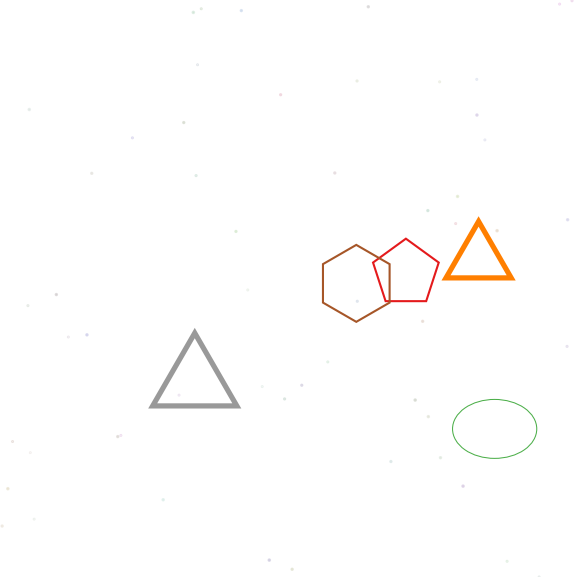[{"shape": "pentagon", "thickness": 1, "radius": 0.3, "center": [0.703, 0.526]}, {"shape": "oval", "thickness": 0.5, "radius": 0.36, "center": [0.857, 0.256]}, {"shape": "triangle", "thickness": 2.5, "radius": 0.33, "center": [0.829, 0.551]}, {"shape": "hexagon", "thickness": 1, "radius": 0.33, "center": [0.617, 0.508]}, {"shape": "triangle", "thickness": 2.5, "radius": 0.42, "center": [0.337, 0.338]}]